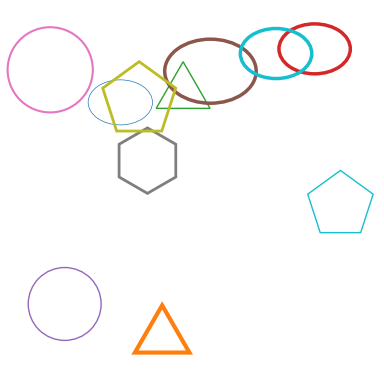[{"shape": "oval", "thickness": 0.5, "radius": 0.42, "center": [0.313, 0.734]}, {"shape": "triangle", "thickness": 3, "radius": 0.41, "center": [0.421, 0.125]}, {"shape": "triangle", "thickness": 1, "radius": 0.4, "center": [0.476, 0.759]}, {"shape": "oval", "thickness": 2.5, "radius": 0.46, "center": [0.817, 0.873]}, {"shape": "circle", "thickness": 1, "radius": 0.47, "center": [0.168, 0.21]}, {"shape": "oval", "thickness": 2.5, "radius": 0.59, "center": [0.547, 0.815]}, {"shape": "circle", "thickness": 1.5, "radius": 0.55, "center": [0.13, 0.819]}, {"shape": "hexagon", "thickness": 2, "radius": 0.43, "center": [0.383, 0.583]}, {"shape": "pentagon", "thickness": 2, "radius": 0.5, "center": [0.362, 0.74]}, {"shape": "pentagon", "thickness": 1, "radius": 0.45, "center": [0.884, 0.468]}, {"shape": "oval", "thickness": 2.5, "radius": 0.46, "center": [0.717, 0.861]}]